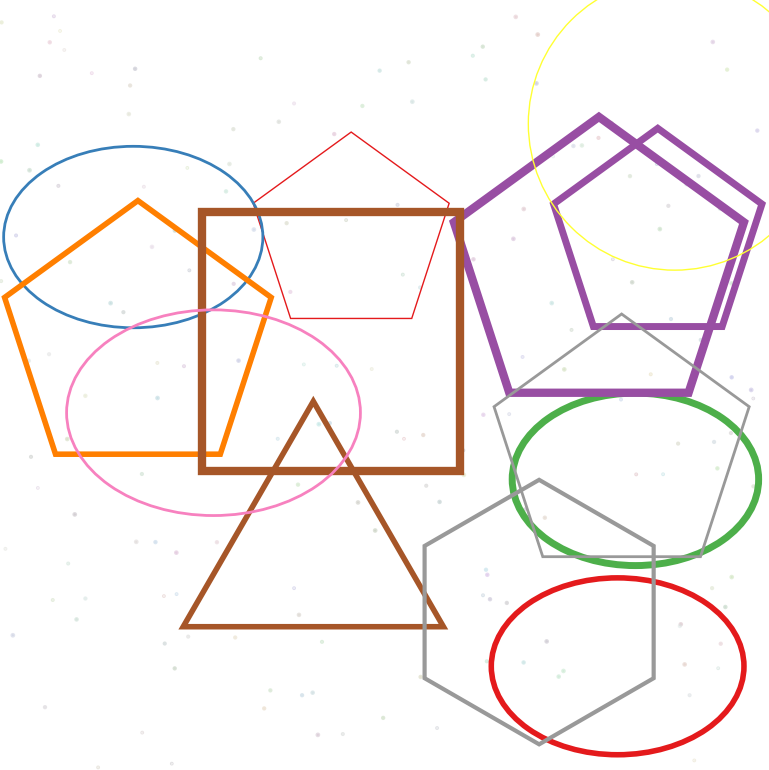[{"shape": "pentagon", "thickness": 0.5, "radius": 0.67, "center": [0.456, 0.695]}, {"shape": "oval", "thickness": 2, "radius": 0.82, "center": [0.802, 0.135]}, {"shape": "oval", "thickness": 1, "radius": 0.84, "center": [0.173, 0.692]}, {"shape": "oval", "thickness": 2.5, "radius": 0.8, "center": [0.825, 0.377]}, {"shape": "pentagon", "thickness": 3, "radius": 0.99, "center": [0.778, 0.65]}, {"shape": "pentagon", "thickness": 2.5, "radius": 0.71, "center": [0.854, 0.691]}, {"shape": "pentagon", "thickness": 2, "radius": 0.91, "center": [0.179, 0.557]}, {"shape": "circle", "thickness": 0.5, "radius": 0.95, "center": [0.876, 0.839]}, {"shape": "square", "thickness": 3, "radius": 0.84, "center": [0.43, 0.556]}, {"shape": "triangle", "thickness": 2, "radius": 0.98, "center": [0.407, 0.284]}, {"shape": "oval", "thickness": 1, "radius": 0.95, "center": [0.277, 0.464]}, {"shape": "hexagon", "thickness": 1.5, "radius": 0.86, "center": [0.7, 0.205]}, {"shape": "pentagon", "thickness": 1, "radius": 0.87, "center": [0.807, 0.418]}]